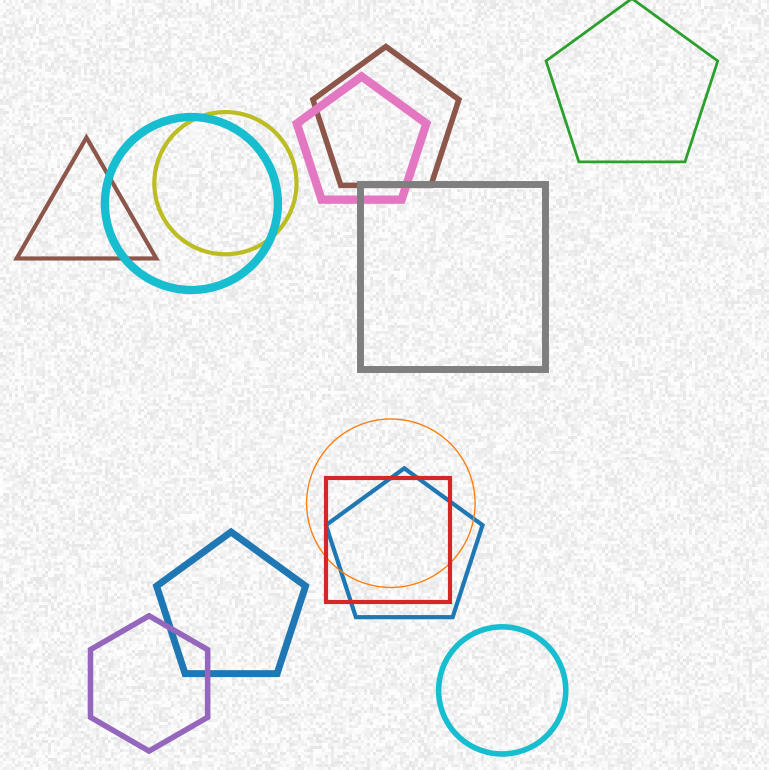[{"shape": "pentagon", "thickness": 1.5, "radius": 0.53, "center": [0.525, 0.285]}, {"shape": "pentagon", "thickness": 2.5, "radius": 0.51, "center": [0.3, 0.207]}, {"shape": "circle", "thickness": 0.5, "radius": 0.55, "center": [0.508, 0.346]}, {"shape": "pentagon", "thickness": 1, "radius": 0.59, "center": [0.821, 0.885]}, {"shape": "square", "thickness": 1.5, "radius": 0.4, "center": [0.504, 0.299]}, {"shape": "hexagon", "thickness": 2, "radius": 0.44, "center": [0.194, 0.112]}, {"shape": "triangle", "thickness": 1.5, "radius": 0.52, "center": [0.112, 0.717]}, {"shape": "pentagon", "thickness": 2, "radius": 0.5, "center": [0.501, 0.84]}, {"shape": "pentagon", "thickness": 3, "radius": 0.44, "center": [0.47, 0.812]}, {"shape": "square", "thickness": 2.5, "radius": 0.6, "center": [0.588, 0.641]}, {"shape": "circle", "thickness": 1.5, "radius": 0.46, "center": [0.293, 0.762]}, {"shape": "circle", "thickness": 3, "radius": 0.56, "center": [0.249, 0.736]}, {"shape": "circle", "thickness": 2, "radius": 0.41, "center": [0.652, 0.103]}]